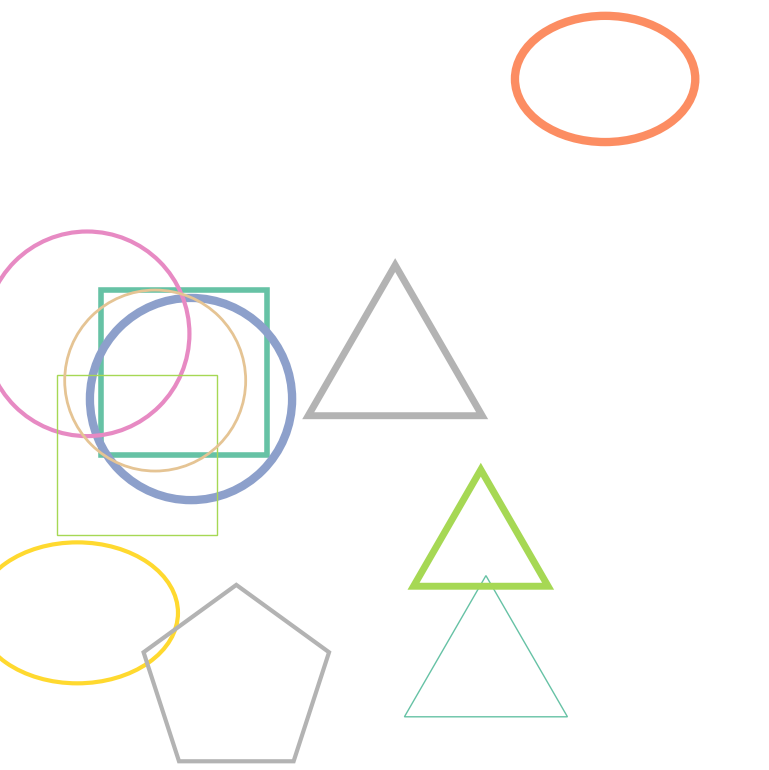[{"shape": "square", "thickness": 2, "radius": 0.54, "center": [0.239, 0.516]}, {"shape": "triangle", "thickness": 0.5, "radius": 0.61, "center": [0.631, 0.13]}, {"shape": "oval", "thickness": 3, "radius": 0.59, "center": [0.786, 0.897]}, {"shape": "circle", "thickness": 3, "radius": 0.66, "center": [0.248, 0.482]}, {"shape": "circle", "thickness": 1.5, "radius": 0.66, "center": [0.113, 0.566]}, {"shape": "triangle", "thickness": 2.5, "radius": 0.5, "center": [0.624, 0.289]}, {"shape": "square", "thickness": 0.5, "radius": 0.52, "center": [0.178, 0.409]}, {"shape": "oval", "thickness": 1.5, "radius": 0.65, "center": [0.1, 0.204]}, {"shape": "circle", "thickness": 1, "radius": 0.59, "center": [0.202, 0.506]}, {"shape": "triangle", "thickness": 2.5, "radius": 0.65, "center": [0.513, 0.525]}, {"shape": "pentagon", "thickness": 1.5, "radius": 0.63, "center": [0.307, 0.114]}]